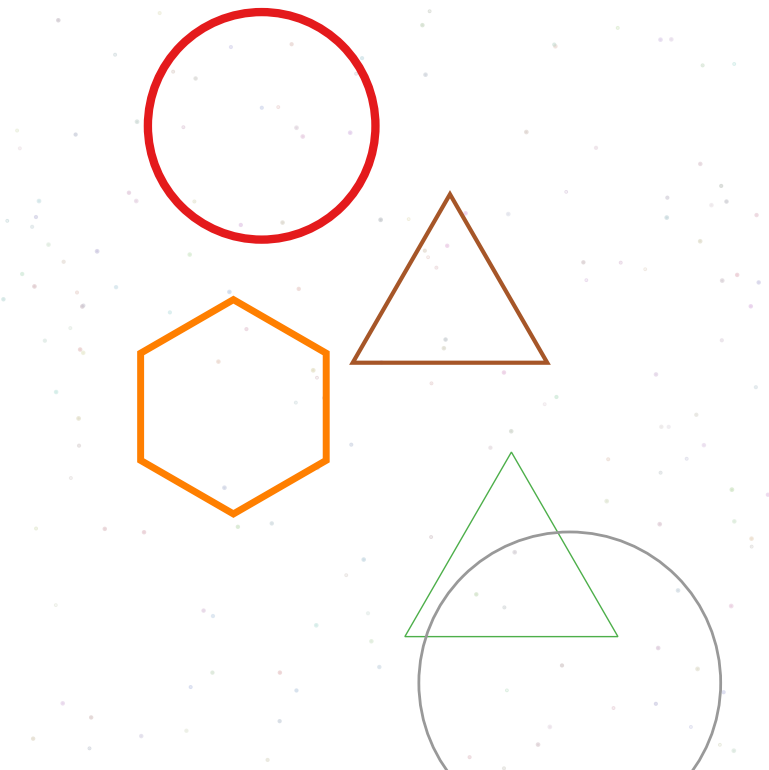[{"shape": "circle", "thickness": 3, "radius": 0.74, "center": [0.34, 0.837]}, {"shape": "triangle", "thickness": 0.5, "radius": 0.8, "center": [0.664, 0.253]}, {"shape": "hexagon", "thickness": 2.5, "radius": 0.7, "center": [0.303, 0.472]}, {"shape": "triangle", "thickness": 1.5, "radius": 0.73, "center": [0.584, 0.602]}, {"shape": "circle", "thickness": 1, "radius": 0.98, "center": [0.74, 0.113]}]